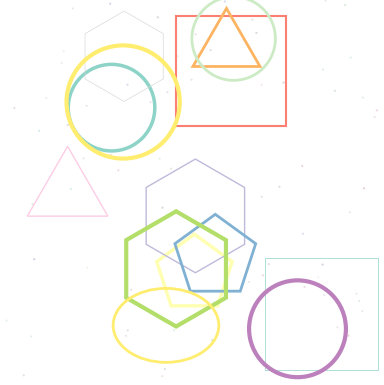[{"shape": "circle", "thickness": 2.5, "radius": 0.56, "center": [0.29, 0.72]}, {"shape": "square", "thickness": 0.5, "radius": 0.73, "center": [0.835, 0.185]}, {"shape": "pentagon", "thickness": 2.5, "radius": 0.51, "center": [0.505, 0.289]}, {"shape": "hexagon", "thickness": 1, "radius": 0.74, "center": [0.507, 0.439]}, {"shape": "square", "thickness": 1.5, "radius": 0.71, "center": [0.6, 0.816]}, {"shape": "pentagon", "thickness": 2, "radius": 0.55, "center": [0.559, 0.333]}, {"shape": "triangle", "thickness": 2, "radius": 0.5, "center": [0.588, 0.878]}, {"shape": "hexagon", "thickness": 3, "radius": 0.75, "center": [0.457, 0.302]}, {"shape": "triangle", "thickness": 1, "radius": 0.6, "center": [0.176, 0.499]}, {"shape": "hexagon", "thickness": 0.5, "radius": 0.59, "center": [0.322, 0.854]}, {"shape": "circle", "thickness": 3, "radius": 0.63, "center": [0.773, 0.146]}, {"shape": "circle", "thickness": 2, "radius": 0.54, "center": [0.607, 0.9]}, {"shape": "circle", "thickness": 3, "radius": 0.74, "center": [0.32, 0.735]}, {"shape": "oval", "thickness": 2, "radius": 0.69, "center": [0.431, 0.155]}]